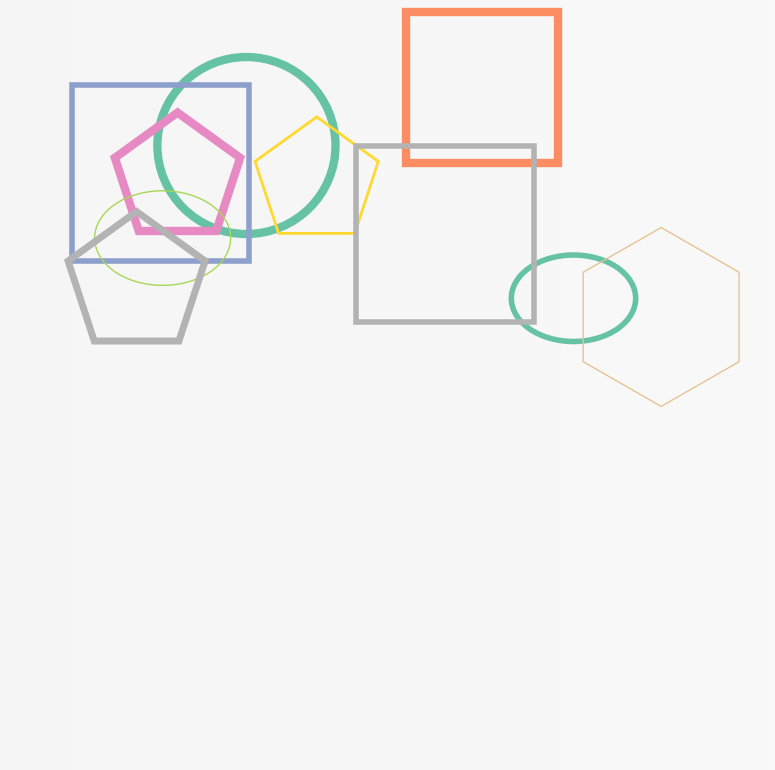[{"shape": "oval", "thickness": 2, "radius": 0.4, "center": [0.74, 0.613]}, {"shape": "circle", "thickness": 3, "radius": 0.57, "center": [0.318, 0.811]}, {"shape": "square", "thickness": 3, "radius": 0.49, "center": [0.622, 0.887]}, {"shape": "square", "thickness": 2, "radius": 0.57, "center": [0.207, 0.775]}, {"shape": "pentagon", "thickness": 3, "radius": 0.42, "center": [0.229, 0.769]}, {"shape": "oval", "thickness": 0.5, "radius": 0.44, "center": [0.21, 0.691]}, {"shape": "pentagon", "thickness": 1, "radius": 0.42, "center": [0.409, 0.765]}, {"shape": "hexagon", "thickness": 0.5, "radius": 0.58, "center": [0.853, 0.588]}, {"shape": "pentagon", "thickness": 2.5, "radius": 0.46, "center": [0.176, 0.632]}, {"shape": "square", "thickness": 2, "radius": 0.57, "center": [0.574, 0.696]}]